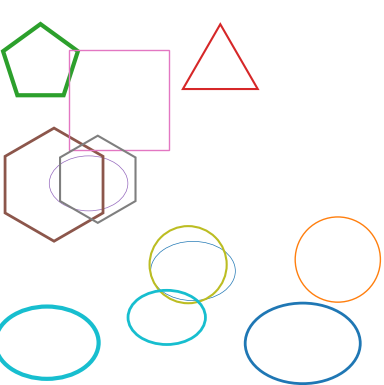[{"shape": "oval", "thickness": 2, "radius": 0.75, "center": [0.786, 0.108]}, {"shape": "oval", "thickness": 0.5, "radius": 0.55, "center": [0.501, 0.296]}, {"shape": "circle", "thickness": 1, "radius": 0.55, "center": [0.877, 0.326]}, {"shape": "pentagon", "thickness": 3, "radius": 0.51, "center": [0.105, 0.835]}, {"shape": "triangle", "thickness": 1.5, "radius": 0.56, "center": [0.572, 0.825]}, {"shape": "oval", "thickness": 0.5, "radius": 0.51, "center": [0.23, 0.524]}, {"shape": "hexagon", "thickness": 2, "radius": 0.73, "center": [0.14, 0.52]}, {"shape": "square", "thickness": 1, "radius": 0.65, "center": [0.309, 0.741]}, {"shape": "hexagon", "thickness": 1.5, "radius": 0.57, "center": [0.254, 0.534]}, {"shape": "circle", "thickness": 1.5, "radius": 0.5, "center": [0.489, 0.313]}, {"shape": "oval", "thickness": 3, "radius": 0.67, "center": [0.122, 0.11]}, {"shape": "oval", "thickness": 2, "radius": 0.5, "center": [0.433, 0.176]}]